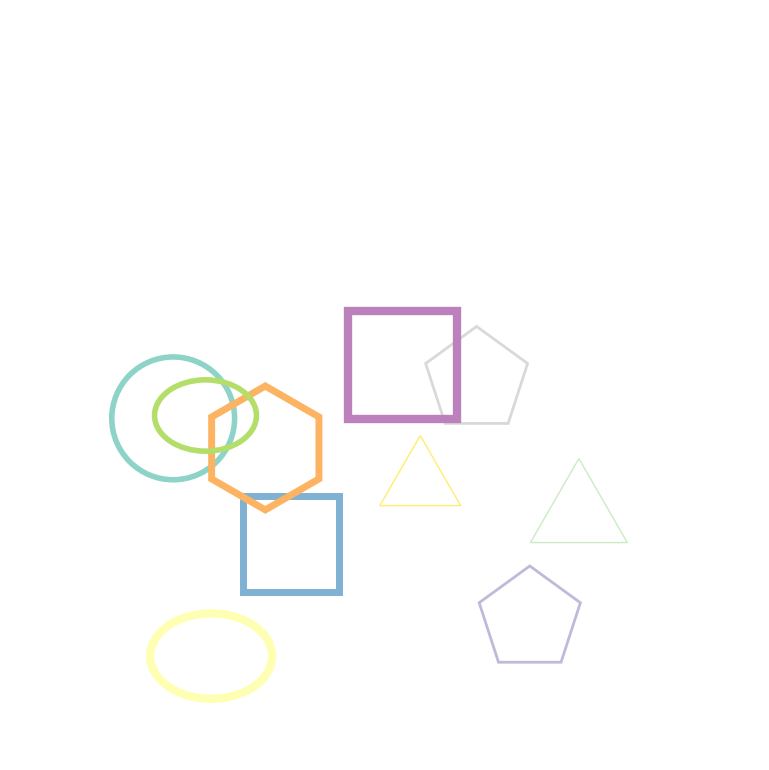[{"shape": "circle", "thickness": 2, "radius": 0.4, "center": [0.225, 0.457]}, {"shape": "oval", "thickness": 3, "radius": 0.4, "center": [0.274, 0.148]}, {"shape": "pentagon", "thickness": 1, "radius": 0.35, "center": [0.688, 0.196]}, {"shape": "square", "thickness": 2.5, "radius": 0.31, "center": [0.378, 0.294]}, {"shape": "hexagon", "thickness": 2.5, "radius": 0.4, "center": [0.345, 0.418]}, {"shape": "oval", "thickness": 2, "radius": 0.33, "center": [0.267, 0.46]}, {"shape": "pentagon", "thickness": 1, "radius": 0.35, "center": [0.619, 0.506]}, {"shape": "square", "thickness": 3, "radius": 0.35, "center": [0.523, 0.526]}, {"shape": "triangle", "thickness": 0.5, "radius": 0.36, "center": [0.752, 0.332]}, {"shape": "triangle", "thickness": 0.5, "radius": 0.3, "center": [0.546, 0.374]}]